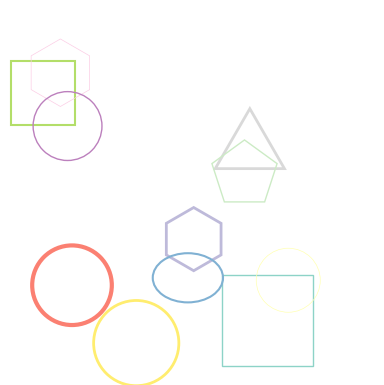[{"shape": "square", "thickness": 1, "radius": 0.6, "center": [0.695, 0.168]}, {"shape": "circle", "thickness": 0.5, "radius": 0.42, "center": [0.749, 0.272]}, {"shape": "hexagon", "thickness": 2, "radius": 0.41, "center": [0.503, 0.379]}, {"shape": "circle", "thickness": 3, "radius": 0.52, "center": [0.187, 0.259]}, {"shape": "oval", "thickness": 1.5, "radius": 0.46, "center": [0.488, 0.278]}, {"shape": "square", "thickness": 1.5, "radius": 0.42, "center": [0.112, 0.759]}, {"shape": "hexagon", "thickness": 0.5, "radius": 0.44, "center": [0.157, 0.811]}, {"shape": "triangle", "thickness": 2, "radius": 0.52, "center": [0.649, 0.614]}, {"shape": "circle", "thickness": 1, "radius": 0.45, "center": [0.175, 0.673]}, {"shape": "pentagon", "thickness": 1, "radius": 0.44, "center": [0.635, 0.548]}, {"shape": "circle", "thickness": 2, "radius": 0.55, "center": [0.354, 0.109]}]